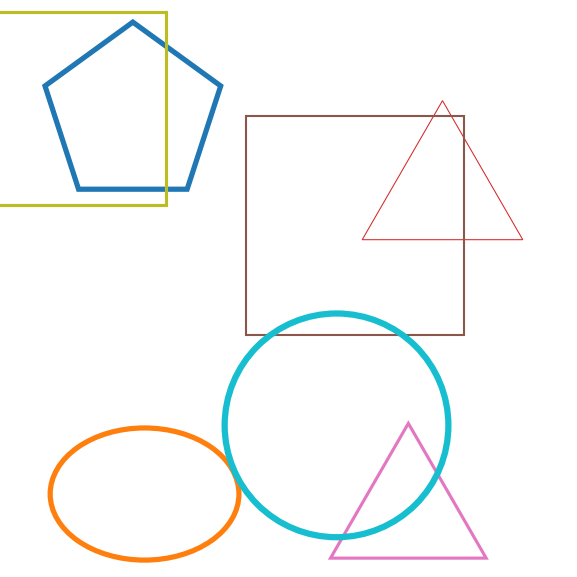[{"shape": "pentagon", "thickness": 2.5, "radius": 0.8, "center": [0.23, 0.801]}, {"shape": "oval", "thickness": 2.5, "radius": 0.82, "center": [0.25, 0.144]}, {"shape": "triangle", "thickness": 0.5, "radius": 0.8, "center": [0.766, 0.664]}, {"shape": "square", "thickness": 1, "radius": 0.94, "center": [0.614, 0.609]}, {"shape": "triangle", "thickness": 1.5, "radius": 0.78, "center": [0.707, 0.11]}, {"shape": "square", "thickness": 1.5, "radius": 0.84, "center": [0.12, 0.811]}, {"shape": "circle", "thickness": 3, "radius": 0.97, "center": [0.583, 0.263]}]